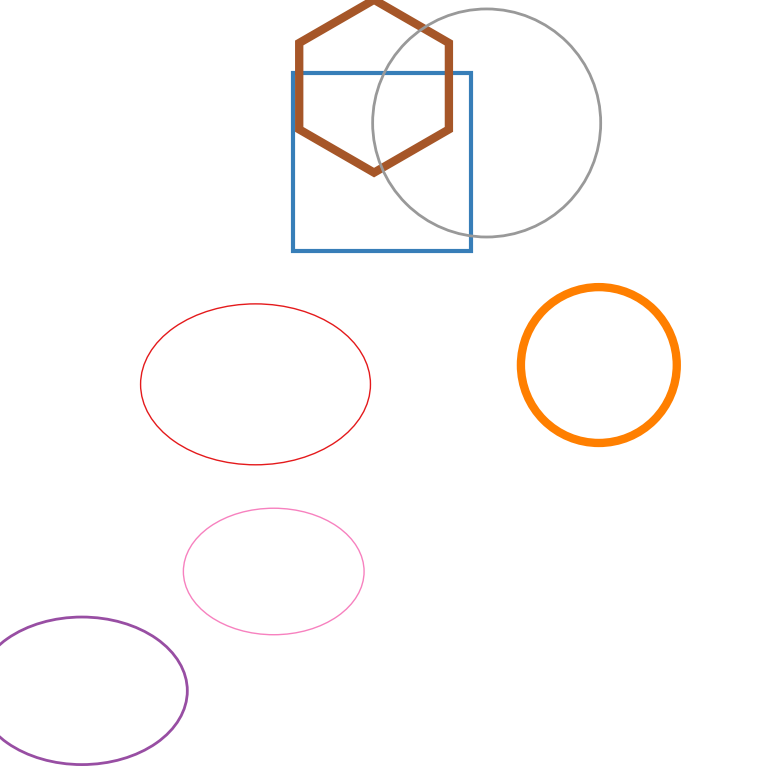[{"shape": "oval", "thickness": 0.5, "radius": 0.75, "center": [0.332, 0.501]}, {"shape": "square", "thickness": 1.5, "radius": 0.58, "center": [0.496, 0.79]}, {"shape": "oval", "thickness": 1, "radius": 0.68, "center": [0.106, 0.103]}, {"shape": "circle", "thickness": 3, "radius": 0.51, "center": [0.778, 0.526]}, {"shape": "hexagon", "thickness": 3, "radius": 0.56, "center": [0.486, 0.888]}, {"shape": "oval", "thickness": 0.5, "radius": 0.59, "center": [0.355, 0.258]}, {"shape": "circle", "thickness": 1, "radius": 0.74, "center": [0.632, 0.84]}]